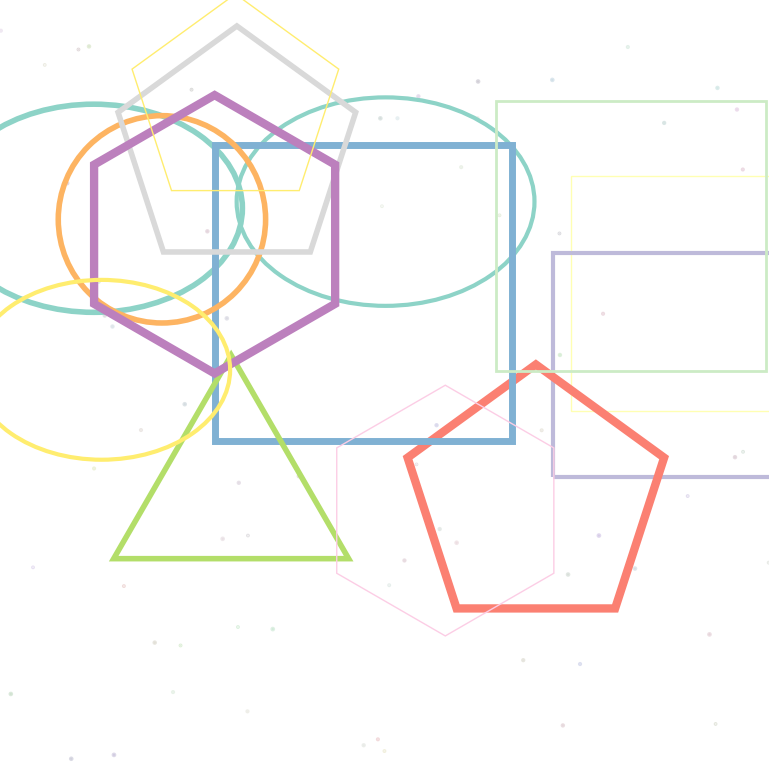[{"shape": "oval", "thickness": 1.5, "radius": 0.97, "center": [0.501, 0.738]}, {"shape": "oval", "thickness": 2, "radius": 0.97, "center": [0.122, 0.73]}, {"shape": "square", "thickness": 0.5, "radius": 0.76, "center": [0.894, 0.619]}, {"shape": "square", "thickness": 1.5, "radius": 0.73, "center": [0.864, 0.526]}, {"shape": "pentagon", "thickness": 3, "radius": 0.88, "center": [0.696, 0.352]}, {"shape": "square", "thickness": 2.5, "radius": 0.96, "center": [0.472, 0.62]}, {"shape": "circle", "thickness": 2, "radius": 0.67, "center": [0.21, 0.715]}, {"shape": "triangle", "thickness": 2, "radius": 0.88, "center": [0.3, 0.363]}, {"shape": "hexagon", "thickness": 0.5, "radius": 0.81, "center": [0.578, 0.337]}, {"shape": "pentagon", "thickness": 2, "radius": 0.81, "center": [0.308, 0.804]}, {"shape": "hexagon", "thickness": 3, "radius": 0.9, "center": [0.279, 0.696]}, {"shape": "square", "thickness": 1, "radius": 0.88, "center": [0.819, 0.694]}, {"shape": "pentagon", "thickness": 0.5, "radius": 0.71, "center": [0.306, 0.867]}, {"shape": "oval", "thickness": 1.5, "radius": 0.83, "center": [0.132, 0.52]}]